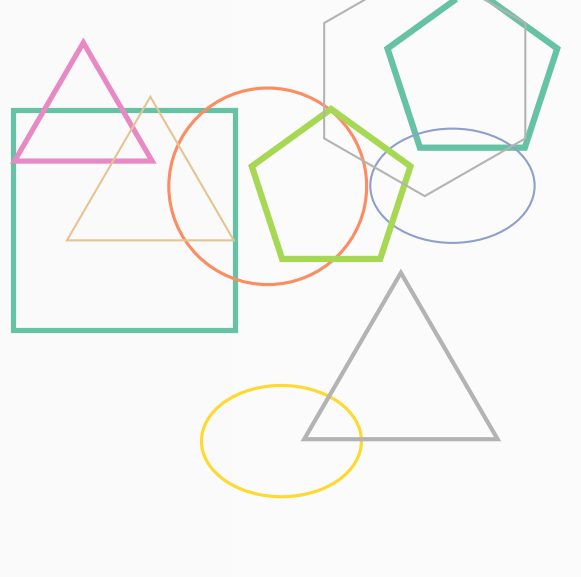[{"shape": "pentagon", "thickness": 3, "radius": 0.77, "center": [0.813, 0.868]}, {"shape": "square", "thickness": 2.5, "radius": 0.95, "center": [0.213, 0.618]}, {"shape": "circle", "thickness": 1.5, "radius": 0.85, "center": [0.461, 0.677]}, {"shape": "oval", "thickness": 1, "radius": 0.71, "center": [0.778, 0.677]}, {"shape": "triangle", "thickness": 2.5, "radius": 0.68, "center": [0.143, 0.789]}, {"shape": "pentagon", "thickness": 3, "radius": 0.72, "center": [0.57, 0.667]}, {"shape": "oval", "thickness": 1.5, "radius": 0.69, "center": [0.484, 0.235]}, {"shape": "triangle", "thickness": 1, "radius": 0.83, "center": [0.259, 0.666]}, {"shape": "hexagon", "thickness": 1, "radius": 1.0, "center": [0.731, 0.859]}, {"shape": "triangle", "thickness": 2, "radius": 0.96, "center": [0.69, 0.335]}]